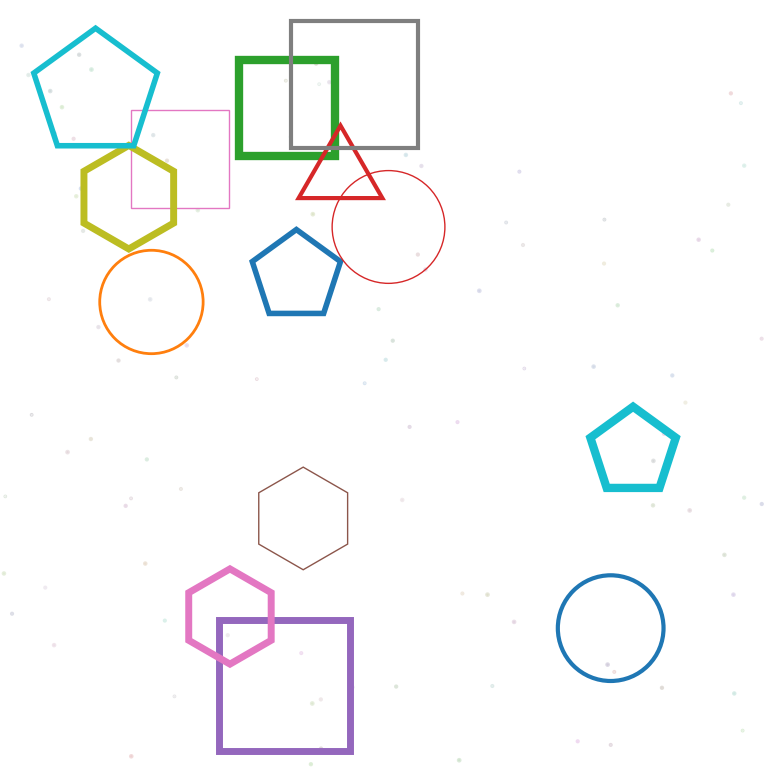[{"shape": "pentagon", "thickness": 2, "radius": 0.3, "center": [0.385, 0.642]}, {"shape": "circle", "thickness": 1.5, "radius": 0.34, "center": [0.793, 0.184]}, {"shape": "circle", "thickness": 1, "radius": 0.34, "center": [0.197, 0.608]}, {"shape": "square", "thickness": 3, "radius": 0.31, "center": [0.373, 0.86]}, {"shape": "circle", "thickness": 0.5, "radius": 0.37, "center": [0.505, 0.705]}, {"shape": "triangle", "thickness": 1.5, "radius": 0.31, "center": [0.442, 0.774]}, {"shape": "square", "thickness": 2.5, "radius": 0.43, "center": [0.369, 0.11]}, {"shape": "hexagon", "thickness": 0.5, "radius": 0.33, "center": [0.394, 0.327]}, {"shape": "square", "thickness": 0.5, "radius": 0.32, "center": [0.234, 0.793]}, {"shape": "hexagon", "thickness": 2.5, "radius": 0.31, "center": [0.299, 0.199]}, {"shape": "square", "thickness": 1.5, "radius": 0.41, "center": [0.46, 0.891]}, {"shape": "hexagon", "thickness": 2.5, "radius": 0.34, "center": [0.167, 0.744]}, {"shape": "pentagon", "thickness": 3, "radius": 0.29, "center": [0.822, 0.414]}, {"shape": "pentagon", "thickness": 2, "radius": 0.42, "center": [0.124, 0.879]}]